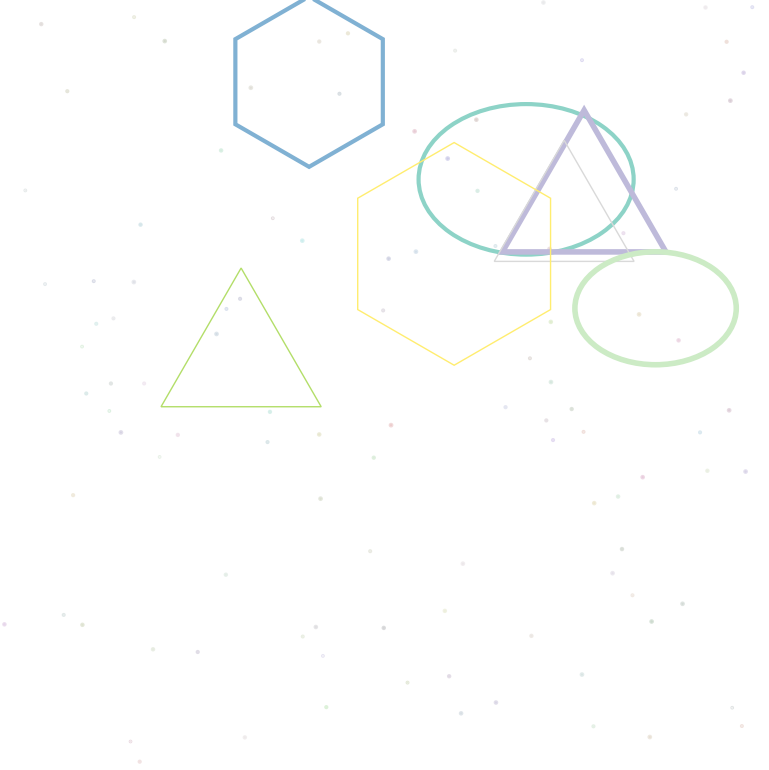[{"shape": "oval", "thickness": 1.5, "radius": 0.7, "center": [0.683, 0.767]}, {"shape": "triangle", "thickness": 2, "radius": 0.61, "center": [0.759, 0.734]}, {"shape": "hexagon", "thickness": 1.5, "radius": 0.55, "center": [0.401, 0.894]}, {"shape": "triangle", "thickness": 0.5, "radius": 0.6, "center": [0.313, 0.532]}, {"shape": "triangle", "thickness": 0.5, "radius": 0.52, "center": [0.733, 0.713]}, {"shape": "oval", "thickness": 2, "radius": 0.52, "center": [0.851, 0.6]}, {"shape": "hexagon", "thickness": 0.5, "radius": 0.72, "center": [0.59, 0.67]}]